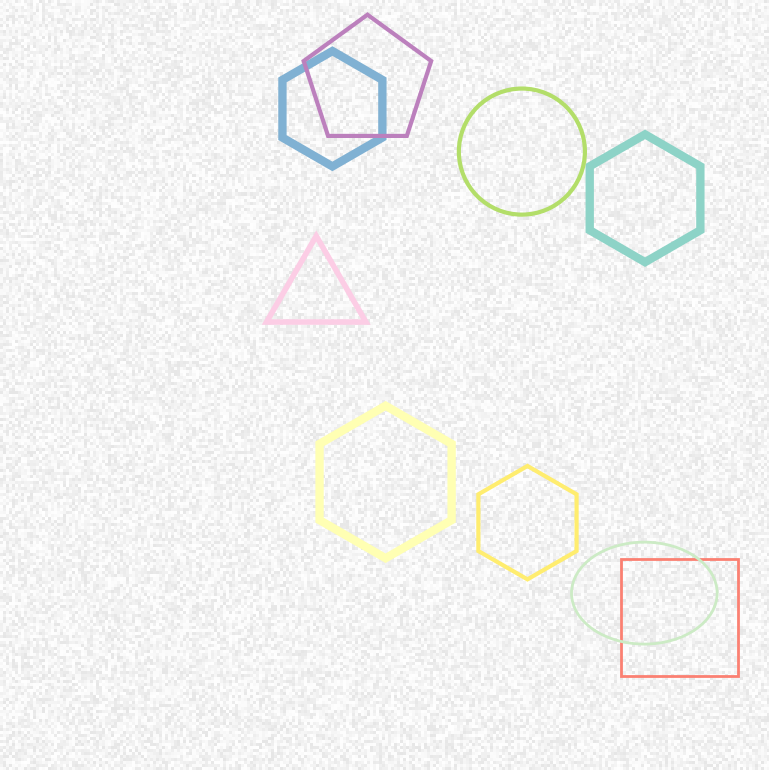[{"shape": "hexagon", "thickness": 3, "radius": 0.41, "center": [0.838, 0.743]}, {"shape": "hexagon", "thickness": 3, "radius": 0.5, "center": [0.501, 0.374]}, {"shape": "square", "thickness": 1, "radius": 0.38, "center": [0.882, 0.199]}, {"shape": "hexagon", "thickness": 3, "radius": 0.37, "center": [0.432, 0.859]}, {"shape": "circle", "thickness": 1.5, "radius": 0.41, "center": [0.678, 0.803]}, {"shape": "triangle", "thickness": 2, "radius": 0.37, "center": [0.411, 0.619]}, {"shape": "pentagon", "thickness": 1.5, "radius": 0.44, "center": [0.477, 0.894]}, {"shape": "oval", "thickness": 1, "radius": 0.47, "center": [0.837, 0.23]}, {"shape": "hexagon", "thickness": 1.5, "radius": 0.37, "center": [0.685, 0.321]}]